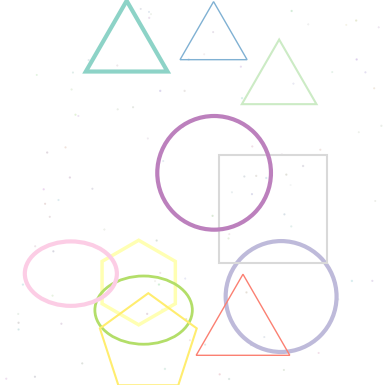[{"shape": "triangle", "thickness": 3, "radius": 0.61, "center": [0.329, 0.875]}, {"shape": "hexagon", "thickness": 2.5, "radius": 0.55, "center": [0.36, 0.266]}, {"shape": "circle", "thickness": 3, "radius": 0.72, "center": [0.73, 0.23]}, {"shape": "triangle", "thickness": 1, "radius": 0.7, "center": [0.631, 0.147]}, {"shape": "triangle", "thickness": 1, "radius": 0.5, "center": [0.555, 0.895]}, {"shape": "oval", "thickness": 2, "radius": 0.63, "center": [0.373, 0.195]}, {"shape": "oval", "thickness": 3, "radius": 0.6, "center": [0.184, 0.289]}, {"shape": "square", "thickness": 1.5, "radius": 0.71, "center": [0.709, 0.457]}, {"shape": "circle", "thickness": 3, "radius": 0.74, "center": [0.556, 0.551]}, {"shape": "triangle", "thickness": 1.5, "radius": 0.56, "center": [0.725, 0.785]}, {"shape": "pentagon", "thickness": 1.5, "radius": 0.66, "center": [0.385, 0.106]}]